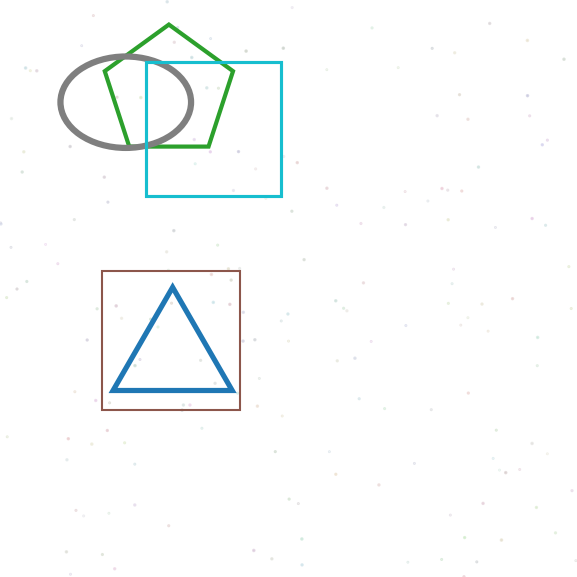[{"shape": "triangle", "thickness": 2.5, "radius": 0.6, "center": [0.299, 0.383]}, {"shape": "pentagon", "thickness": 2, "radius": 0.58, "center": [0.292, 0.84]}, {"shape": "square", "thickness": 1, "radius": 0.6, "center": [0.296, 0.409]}, {"shape": "oval", "thickness": 3, "radius": 0.57, "center": [0.218, 0.822]}, {"shape": "square", "thickness": 1.5, "radius": 0.58, "center": [0.37, 0.776]}]